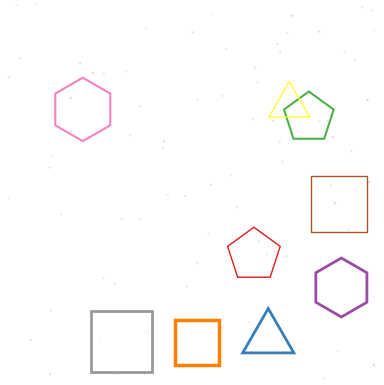[{"shape": "pentagon", "thickness": 1, "radius": 0.36, "center": [0.659, 0.338]}, {"shape": "triangle", "thickness": 2, "radius": 0.38, "center": [0.697, 0.122]}, {"shape": "pentagon", "thickness": 1.5, "radius": 0.34, "center": [0.802, 0.694]}, {"shape": "hexagon", "thickness": 2, "radius": 0.38, "center": [0.887, 0.253]}, {"shape": "square", "thickness": 2.5, "radius": 0.29, "center": [0.512, 0.11]}, {"shape": "triangle", "thickness": 1, "radius": 0.31, "center": [0.751, 0.727]}, {"shape": "square", "thickness": 1, "radius": 0.37, "center": [0.881, 0.471]}, {"shape": "hexagon", "thickness": 1.5, "radius": 0.41, "center": [0.215, 0.716]}, {"shape": "square", "thickness": 2, "radius": 0.4, "center": [0.316, 0.113]}]